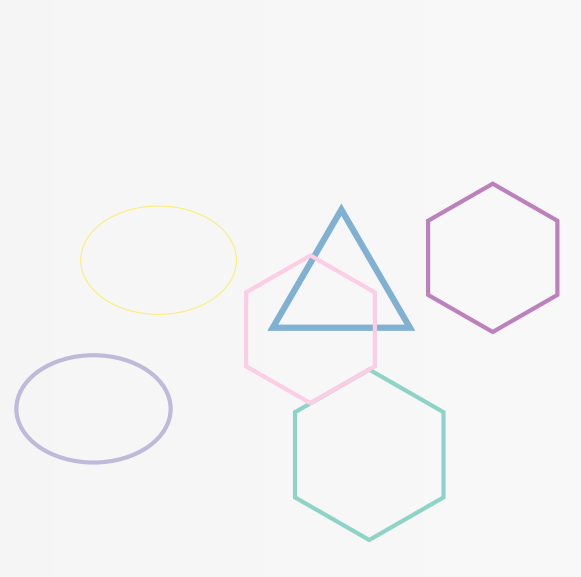[{"shape": "hexagon", "thickness": 2, "radius": 0.74, "center": [0.635, 0.212]}, {"shape": "oval", "thickness": 2, "radius": 0.66, "center": [0.161, 0.291]}, {"shape": "triangle", "thickness": 3, "radius": 0.68, "center": [0.587, 0.5]}, {"shape": "hexagon", "thickness": 2, "radius": 0.64, "center": [0.534, 0.429]}, {"shape": "hexagon", "thickness": 2, "radius": 0.64, "center": [0.848, 0.553]}, {"shape": "oval", "thickness": 0.5, "radius": 0.67, "center": [0.273, 0.549]}]